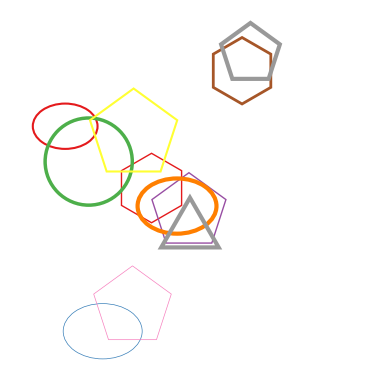[{"shape": "hexagon", "thickness": 1, "radius": 0.45, "center": [0.394, 0.512]}, {"shape": "oval", "thickness": 1.5, "radius": 0.42, "center": [0.169, 0.672]}, {"shape": "oval", "thickness": 0.5, "radius": 0.51, "center": [0.267, 0.14]}, {"shape": "circle", "thickness": 2.5, "radius": 0.57, "center": [0.23, 0.58]}, {"shape": "pentagon", "thickness": 1, "radius": 0.51, "center": [0.491, 0.45]}, {"shape": "oval", "thickness": 3, "radius": 0.51, "center": [0.46, 0.465]}, {"shape": "pentagon", "thickness": 1.5, "radius": 0.6, "center": [0.347, 0.651]}, {"shape": "hexagon", "thickness": 2, "radius": 0.43, "center": [0.629, 0.816]}, {"shape": "pentagon", "thickness": 0.5, "radius": 0.53, "center": [0.344, 0.203]}, {"shape": "triangle", "thickness": 3, "radius": 0.43, "center": [0.493, 0.4]}, {"shape": "pentagon", "thickness": 3, "radius": 0.4, "center": [0.651, 0.86]}]